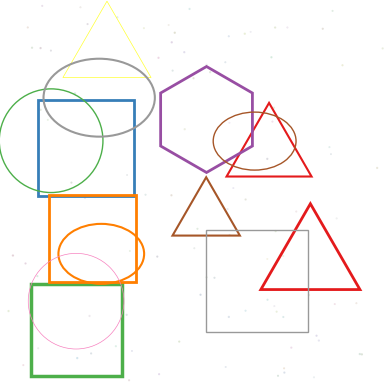[{"shape": "triangle", "thickness": 1.5, "radius": 0.64, "center": [0.699, 0.605]}, {"shape": "triangle", "thickness": 2, "radius": 0.74, "center": [0.806, 0.322]}, {"shape": "square", "thickness": 2, "radius": 0.62, "center": [0.224, 0.615]}, {"shape": "square", "thickness": 2.5, "radius": 0.59, "center": [0.199, 0.142]}, {"shape": "circle", "thickness": 1, "radius": 0.67, "center": [0.133, 0.635]}, {"shape": "hexagon", "thickness": 2, "radius": 0.69, "center": [0.536, 0.69]}, {"shape": "square", "thickness": 2, "radius": 0.56, "center": [0.239, 0.38]}, {"shape": "oval", "thickness": 1.5, "radius": 0.56, "center": [0.263, 0.341]}, {"shape": "triangle", "thickness": 0.5, "radius": 0.66, "center": [0.278, 0.865]}, {"shape": "oval", "thickness": 1, "radius": 0.54, "center": [0.661, 0.634]}, {"shape": "triangle", "thickness": 1.5, "radius": 0.5, "center": [0.536, 0.439]}, {"shape": "circle", "thickness": 0.5, "radius": 0.62, "center": [0.198, 0.218]}, {"shape": "oval", "thickness": 1.5, "radius": 0.72, "center": [0.258, 0.746]}, {"shape": "square", "thickness": 1, "radius": 0.66, "center": [0.668, 0.27]}]